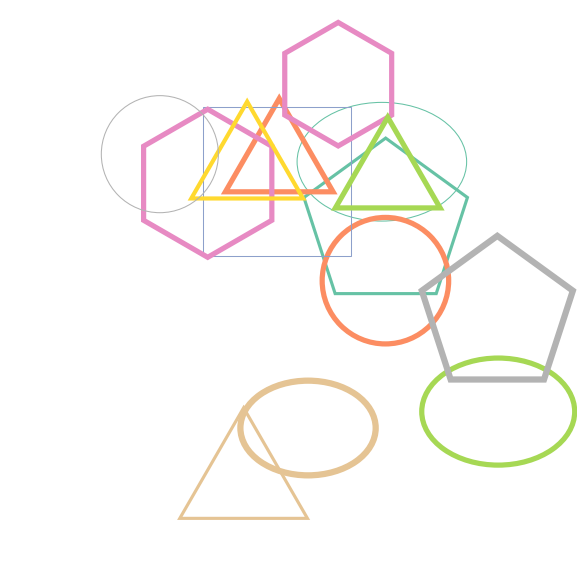[{"shape": "oval", "thickness": 0.5, "radius": 0.73, "center": [0.661, 0.719]}, {"shape": "pentagon", "thickness": 1.5, "radius": 0.74, "center": [0.668, 0.611]}, {"shape": "circle", "thickness": 2.5, "radius": 0.55, "center": [0.667, 0.513]}, {"shape": "triangle", "thickness": 2.5, "radius": 0.54, "center": [0.484, 0.721]}, {"shape": "square", "thickness": 0.5, "radius": 0.64, "center": [0.48, 0.685]}, {"shape": "hexagon", "thickness": 2.5, "radius": 0.53, "center": [0.586, 0.853]}, {"shape": "hexagon", "thickness": 2.5, "radius": 0.64, "center": [0.36, 0.682]}, {"shape": "triangle", "thickness": 2.5, "radius": 0.52, "center": [0.671, 0.691]}, {"shape": "oval", "thickness": 2.5, "radius": 0.66, "center": [0.863, 0.286]}, {"shape": "triangle", "thickness": 2, "radius": 0.56, "center": [0.428, 0.711]}, {"shape": "oval", "thickness": 3, "radius": 0.59, "center": [0.533, 0.258]}, {"shape": "triangle", "thickness": 1.5, "radius": 0.64, "center": [0.422, 0.165]}, {"shape": "pentagon", "thickness": 3, "radius": 0.69, "center": [0.861, 0.453]}, {"shape": "circle", "thickness": 0.5, "radius": 0.51, "center": [0.277, 0.732]}]